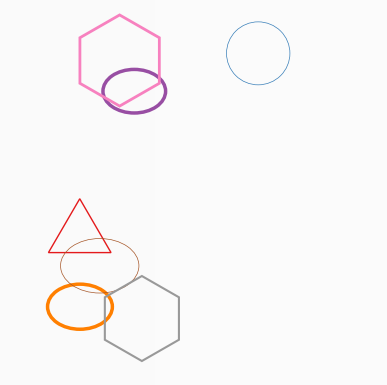[{"shape": "triangle", "thickness": 1, "radius": 0.47, "center": [0.206, 0.391]}, {"shape": "circle", "thickness": 0.5, "radius": 0.41, "center": [0.666, 0.861]}, {"shape": "oval", "thickness": 2.5, "radius": 0.4, "center": [0.347, 0.763]}, {"shape": "oval", "thickness": 2.5, "radius": 0.42, "center": [0.206, 0.203]}, {"shape": "oval", "thickness": 0.5, "radius": 0.51, "center": [0.257, 0.31]}, {"shape": "hexagon", "thickness": 2, "radius": 0.59, "center": [0.309, 0.843]}, {"shape": "hexagon", "thickness": 1.5, "radius": 0.55, "center": [0.366, 0.173]}]